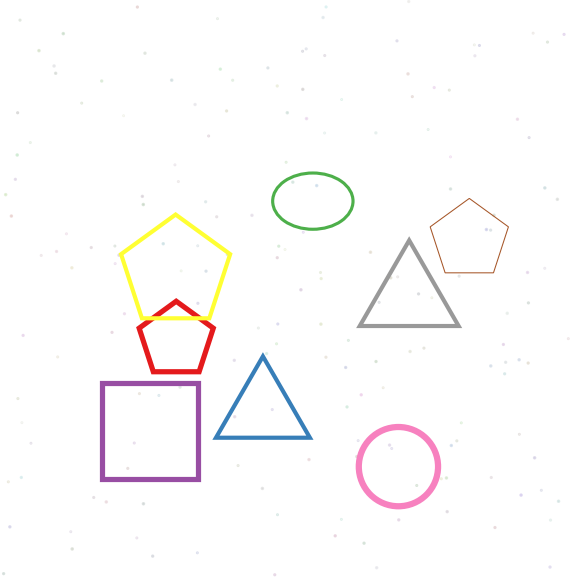[{"shape": "pentagon", "thickness": 2.5, "radius": 0.34, "center": [0.305, 0.41]}, {"shape": "triangle", "thickness": 2, "radius": 0.47, "center": [0.455, 0.288]}, {"shape": "oval", "thickness": 1.5, "radius": 0.35, "center": [0.542, 0.651]}, {"shape": "square", "thickness": 2.5, "radius": 0.42, "center": [0.26, 0.253]}, {"shape": "pentagon", "thickness": 2, "radius": 0.5, "center": [0.304, 0.528]}, {"shape": "pentagon", "thickness": 0.5, "radius": 0.36, "center": [0.813, 0.584]}, {"shape": "circle", "thickness": 3, "radius": 0.34, "center": [0.69, 0.191]}, {"shape": "triangle", "thickness": 2, "radius": 0.49, "center": [0.709, 0.484]}]